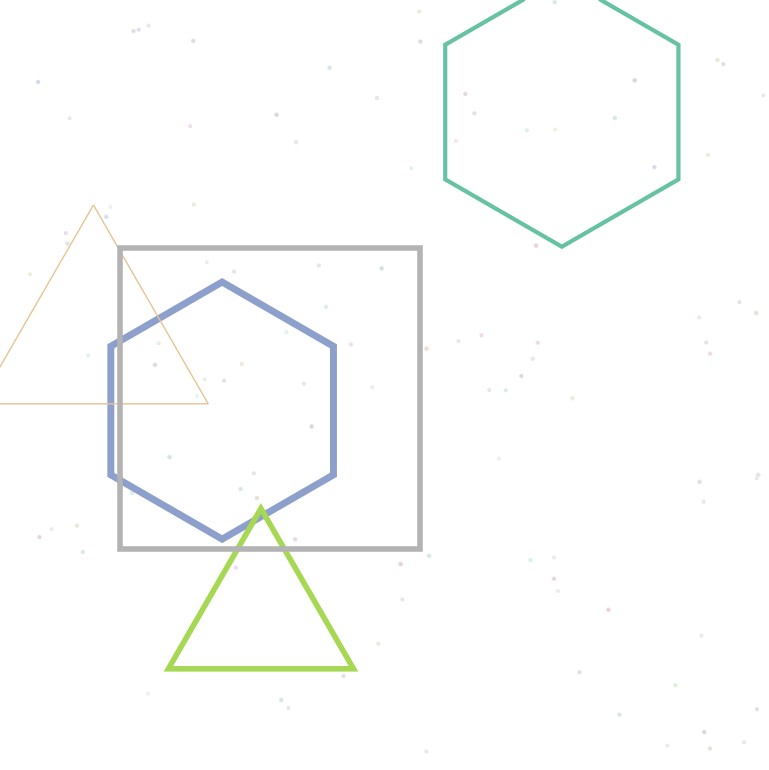[{"shape": "hexagon", "thickness": 1.5, "radius": 0.87, "center": [0.73, 0.854]}, {"shape": "hexagon", "thickness": 2.5, "radius": 0.83, "center": [0.288, 0.467]}, {"shape": "triangle", "thickness": 2, "radius": 0.69, "center": [0.339, 0.201]}, {"shape": "triangle", "thickness": 0.5, "radius": 0.86, "center": [0.121, 0.562]}, {"shape": "square", "thickness": 2, "radius": 0.98, "center": [0.351, 0.482]}]